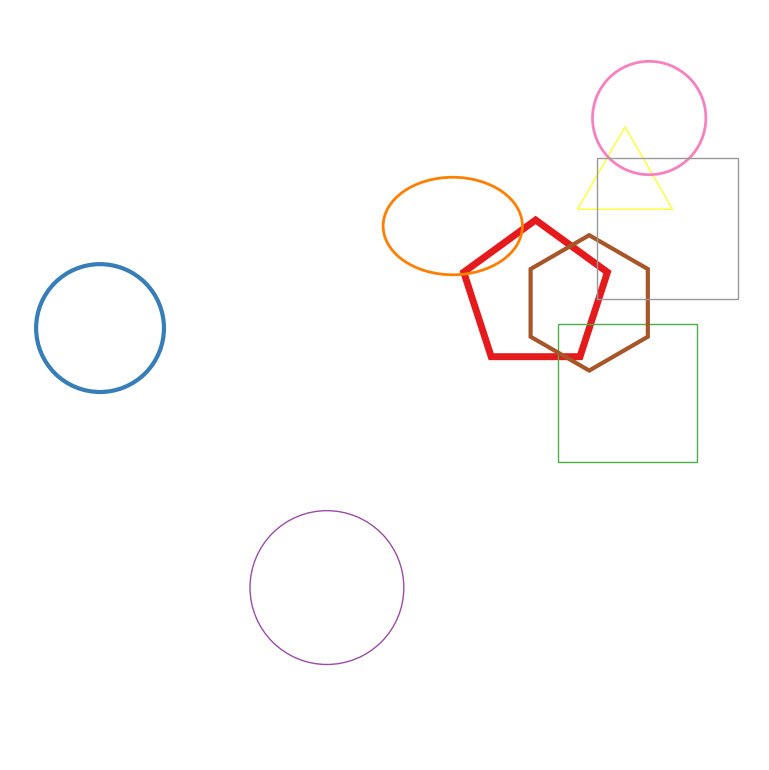[{"shape": "pentagon", "thickness": 2.5, "radius": 0.49, "center": [0.696, 0.616]}, {"shape": "circle", "thickness": 1.5, "radius": 0.42, "center": [0.13, 0.574]}, {"shape": "square", "thickness": 0.5, "radius": 0.45, "center": [0.815, 0.489]}, {"shape": "circle", "thickness": 0.5, "radius": 0.5, "center": [0.425, 0.237]}, {"shape": "oval", "thickness": 1, "radius": 0.45, "center": [0.588, 0.706]}, {"shape": "triangle", "thickness": 0.5, "radius": 0.36, "center": [0.812, 0.764]}, {"shape": "hexagon", "thickness": 1.5, "radius": 0.44, "center": [0.765, 0.607]}, {"shape": "circle", "thickness": 1, "radius": 0.37, "center": [0.843, 0.847]}, {"shape": "square", "thickness": 0.5, "radius": 0.46, "center": [0.867, 0.703]}]